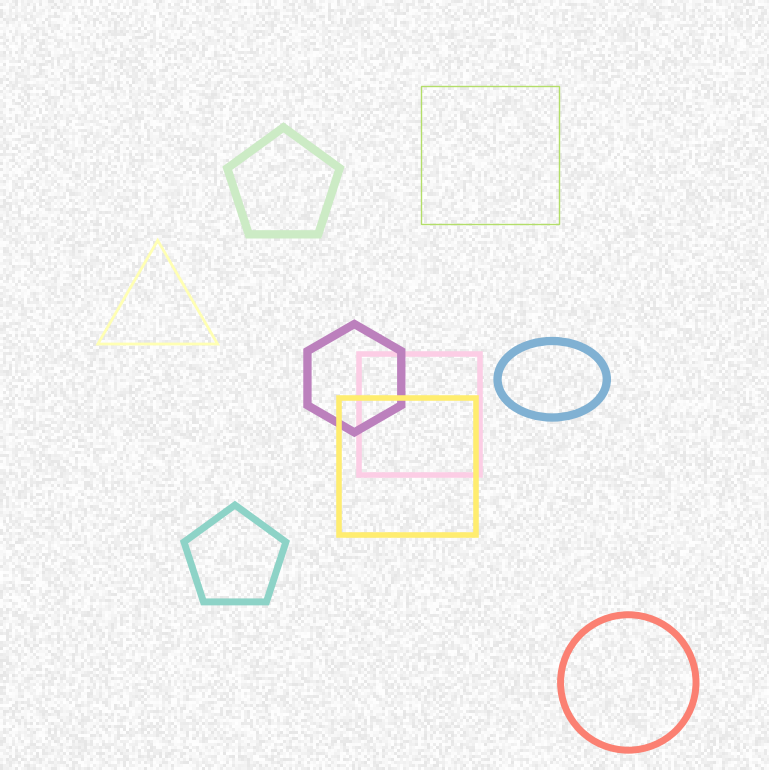[{"shape": "pentagon", "thickness": 2.5, "radius": 0.35, "center": [0.305, 0.275]}, {"shape": "triangle", "thickness": 1, "radius": 0.45, "center": [0.205, 0.598]}, {"shape": "circle", "thickness": 2.5, "radius": 0.44, "center": [0.816, 0.114]}, {"shape": "oval", "thickness": 3, "radius": 0.35, "center": [0.717, 0.507]}, {"shape": "square", "thickness": 0.5, "radius": 0.45, "center": [0.636, 0.799]}, {"shape": "square", "thickness": 2, "radius": 0.39, "center": [0.545, 0.462]}, {"shape": "hexagon", "thickness": 3, "radius": 0.35, "center": [0.46, 0.509]}, {"shape": "pentagon", "thickness": 3, "radius": 0.38, "center": [0.368, 0.758]}, {"shape": "square", "thickness": 2, "radius": 0.45, "center": [0.529, 0.394]}]